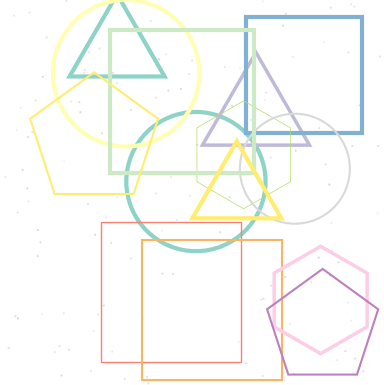[{"shape": "circle", "thickness": 3, "radius": 0.9, "center": [0.509, 0.528]}, {"shape": "triangle", "thickness": 3, "radius": 0.71, "center": [0.304, 0.873]}, {"shape": "circle", "thickness": 3, "radius": 0.95, "center": [0.328, 0.81]}, {"shape": "triangle", "thickness": 2.5, "radius": 0.8, "center": [0.665, 0.703]}, {"shape": "square", "thickness": 1, "radius": 0.91, "center": [0.445, 0.242]}, {"shape": "square", "thickness": 3, "radius": 0.75, "center": [0.79, 0.805]}, {"shape": "square", "thickness": 1.5, "radius": 0.91, "center": [0.551, 0.196]}, {"shape": "hexagon", "thickness": 0.5, "radius": 0.7, "center": [0.633, 0.598]}, {"shape": "hexagon", "thickness": 2.5, "radius": 0.7, "center": [0.833, 0.221]}, {"shape": "circle", "thickness": 1.5, "radius": 0.71, "center": [0.766, 0.562]}, {"shape": "pentagon", "thickness": 1.5, "radius": 0.76, "center": [0.838, 0.15]}, {"shape": "square", "thickness": 3, "radius": 0.93, "center": [0.472, 0.736]}, {"shape": "triangle", "thickness": 3, "radius": 0.67, "center": [0.615, 0.5]}, {"shape": "pentagon", "thickness": 1.5, "radius": 0.87, "center": [0.245, 0.637]}]